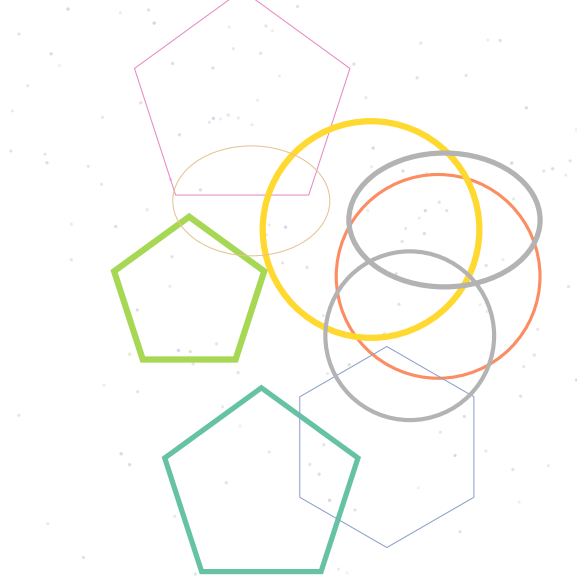[{"shape": "pentagon", "thickness": 2.5, "radius": 0.88, "center": [0.453, 0.152]}, {"shape": "circle", "thickness": 1.5, "radius": 0.88, "center": [0.759, 0.521]}, {"shape": "hexagon", "thickness": 0.5, "radius": 0.87, "center": [0.67, 0.225]}, {"shape": "pentagon", "thickness": 0.5, "radius": 0.98, "center": [0.419, 0.82]}, {"shape": "pentagon", "thickness": 3, "radius": 0.68, "center": [0.328, 0.487]}, {"shape": "circle", "thickness": 3, "radius": 0.94, "center": [0.643, 0.602]}, {"shape": "oval", "thickness": 0.5, "radius": 0.68, "center": [0.435, 0.651]}, {"shape": "circle", "thickness": 2, "radius": 0.73, "center": [0.71, 0.418]}, {"shape": "oval", "thickness": 2.5, "radius": 0.83, "center": [0.77, 0.618]}]